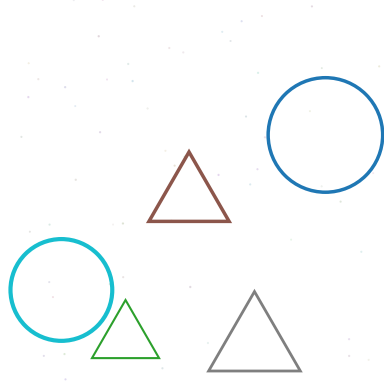[{"shape": "circle", "thickness": 2.5, "radius": 0.74, "center": [0.845, 0.649]}, {"shape": "triangle", "thickness": 1.5, "radius": 0.5, "center": [0.326, 0.12]}, {"shape": "triangle", "thickness": 2.5, "radius": 0.6, "center": [0.491, 0.485]}, {"shape": "triangle", "thickness": 2, "radius": 0.69, "center": [0.661, 0.105]}, {"shape": "circle", "thickness": 3, "radius": 0.66, "center": [0.159, 0.247]}]